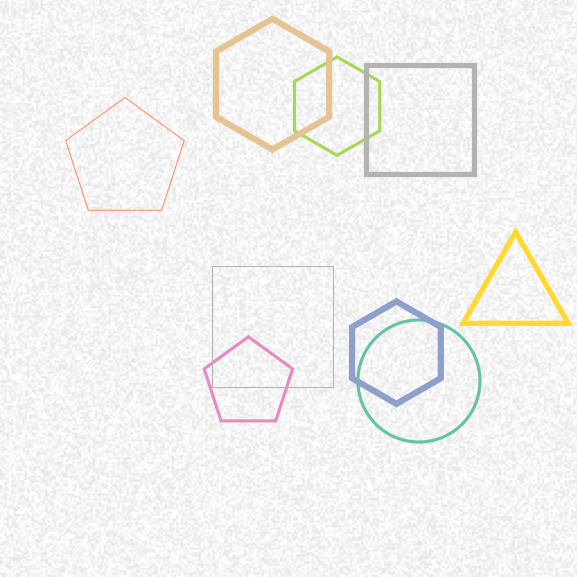[{"shape": "circle", "thickness": 1.5, "radius": 0.53, "center": [0.725, 0.339]}, {"shape": "pentagon", "thickness": 0.5, "radius": 0.54, "center": [0.216, 0.722]}, {"shape": "hexagon", "thickness": 3, "radius": 0.44, "center": [0.686, 0.388]}, {"shape": "pentagon", "thickness": 1.5, "radius": 0.4, "center": [0.43, 0.335]}, {"shape": "hexagon", "thickness": 1.5, "radius": 0.43, "center": [0.584, 0.815]}, {"shape": "triangle", "thickness": 2.5, "radius": 0.53, "center": [0.893, 0.492]}, {"shape": "hexagon", "thickness": 3, "radius": 0.57, "center": [0.472, 0.853]}, {"shape": "square", "thickness": 0.5, "radius": 0.52, "center": [0.472, 0.433]}, {"shape": "square", "thickness": 2.5, "radius": 0.47, "center": [0.727, 0.792]}]